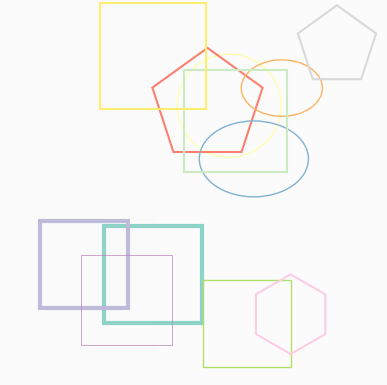[{"shape": "square", "thickness": 3, "radius": 0.63, "center": [0.394, 0.287]}, {"shape": "circle", "thickness": 1, "radius": 0.67, "center": [0.592, 0.725]}, {"shape": "square", "thickness": 3, "radius": 0.57, "center": [0.218, 0.313]}, {"shape": "pentagon", "thickness": 1.5, "radius": 0.75, "center": [0.535, 0.726]}, {"shape": "oval", "thickness": 1, "radius": 0.7, "center": [0.655, 0.587]}, {"shape": "oval", "thickness": 1, "radius": 0.52, "center": [0.727, 0.771]}, {"shape": "square", "thickness": 1, "radius": 0.57, "center": [0.638, 0.16]}, {"shape": "hexagon", "thickness": 1.5, "radius": 0.52, "center": [0.75, 0.184]}, {"shape": "pentagon", "thickness": 1.5, "radius": 0.53, "center": [0.87, 0.88]}, {"shape": "square", "thickness": 0.5, "radius": 0.59, "center": [0.327, 0.221]}, {"shape": "square", "thickness": 1.5, "radius": 0.67, "center": [0.608, 0.686]}, {"shape": "square", "thickness": 1.5, "radius": 0.69, "center": [0.394, 0.854]}]